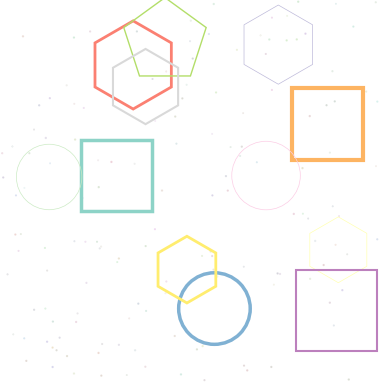[{"shape": "square", "thickness": 2.5, "radius": 0.46, "center": [0.302, 0.544]}, {"shape": "hexagon", "thickness": 0.5, "radius": 0.43, "center": [0.879, 0.351]}, {"shape": "hexagon", "thickness": 0.5, "radius": 0.51, "center": [0.723, 0.884]}, {"shape": "hexagon", "thickness": 2, "radius": 0.57, "center": [0.346, 0.831]}, {"shape": "circle", "thickness": 2.5, "radius": 0.46, "center": [0.557, 0.199]}, {"shape": "square", "thickness": 3, "radius": 0.46, "center": [0.85, 0.678]}, {"shape": "pentagon", "thickness": 1, "radius": 0.56, "center": [0.428, 0.894]}, {"shape": "circle", "thickness": 0.5, "radius": 0.45, "center": [0.691, 0.544]}, {"shape": "hexagon", "thickness": 1.5, "radius": 0.49, "center": [0.378, 0.775]}, {"shape": "square", "thickness": 1.5, "radius": 0.53, "center": [0.874, 0.193]}, {"shape": "circle", "thickness": 0.5, "radius": 0.43, "center": [0.128, 0.54]}, {"shape": "hexagon", "thickness": 2, "radius": 0.43, "center": [0.486, 0.3]}]